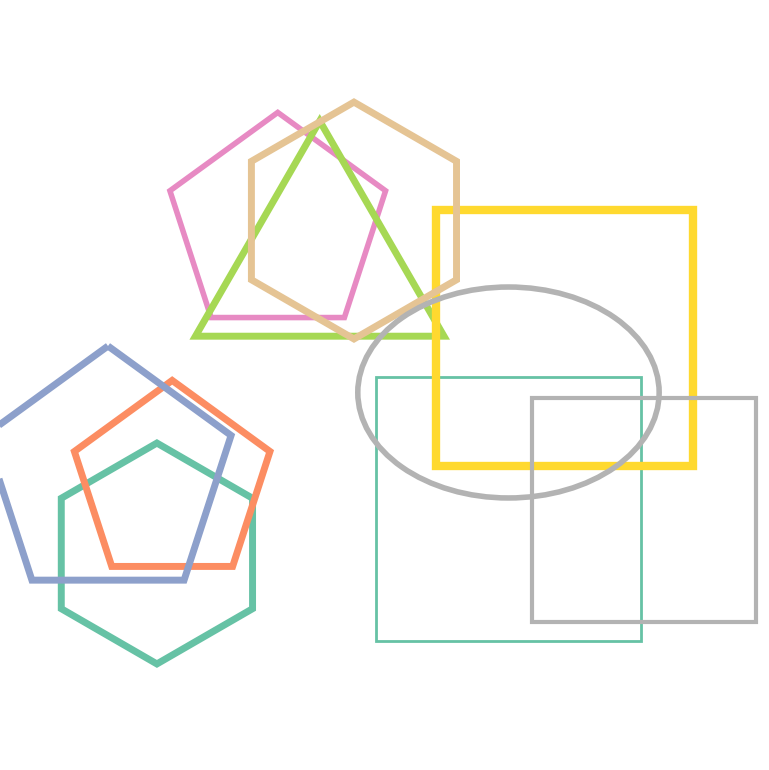[{"shape": "hexagon", "thickness": 2.5, "radius": 0.72, "center": [0.204, 0.281]}, {"shape": "square", "thickness": 1, "radius": 0.86, "center": [0.661, 0.339]}, {"shape": "pentagon", "thickness": 2.5, "radius": 0.67, "center": [0.224, 0.372]}, {"shape": "pentagon", "thickness": 2.5, "radius": 0.84, "center": [0.14, 0.383]}, {"shape": "pentagon", "thickness": 2, "radius": 0.74, "center": [0.361, 0.707]}, {"shape": "triangle", "thickness": 2.5, "radius": 0.93, "center": [0.415, 0.657]}, {"shape": "square", "thickness": 3, "radius": 0.83, "center": [0.733, 0.561]}, {"shape": "hexagon", "thickness": 2.5, "radius": 0.77, "center": [0.46, 0.714]}, {"shape": "square", "thickness": 1.5, "radius": 0.73, "center": [0.836, 0.338]}, {"shape": "oval", "thickness": 2, "radius": 0.98, "center": [0.66, 0.49]}]